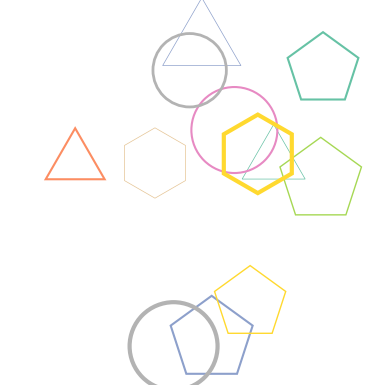[{"shape": "pentagon", "thickness": 1.5, "radius": 0.48, "center": [0.839, 0.82]}, {"shape": "triangle", "thickness": 0.5, "radius": 0.47, "center": [0.711, 0.582]}, {"shape": "triangle", "thickness": 1.5, "radius": 0.44, "center": [0.195, 0.579]}, {"shape": "triangle", "thickness": 0.5, "radius": 0.59, "center": [0.524, 0.888]}, {"shape": "pentagon", "thickness": 1.5, "radius": 0.56, "center": [0.55, 0.12]}, {"shape": "circle", "thickness": 1.5, "radius": 0.56, "center": [0.609, 0.662]}, {"shape": "pentagon", "thickness": 1, "radius": 0.56, "center": [0.833, 0.532]}, {"shape": "pentagon", "thickness": 1, "radius": 0.49, "center": [0.65, 0.213]}, {"shape": "hexagon", "thickness": 3, "radius": 0.51, "center": [0.67, 0.6]}, {"shape": "hexagon", "thickness": 0.5, "radius": 0.46, "center": [0.403, 0.577]}, {"shape": "circle", "thickness": 3, "radius": 0.57, "center": [0.451, 0.101]}, {"shape": "circle", "thickness": 2, "radius": 0.48, "center": [0.493, 0.818]}]